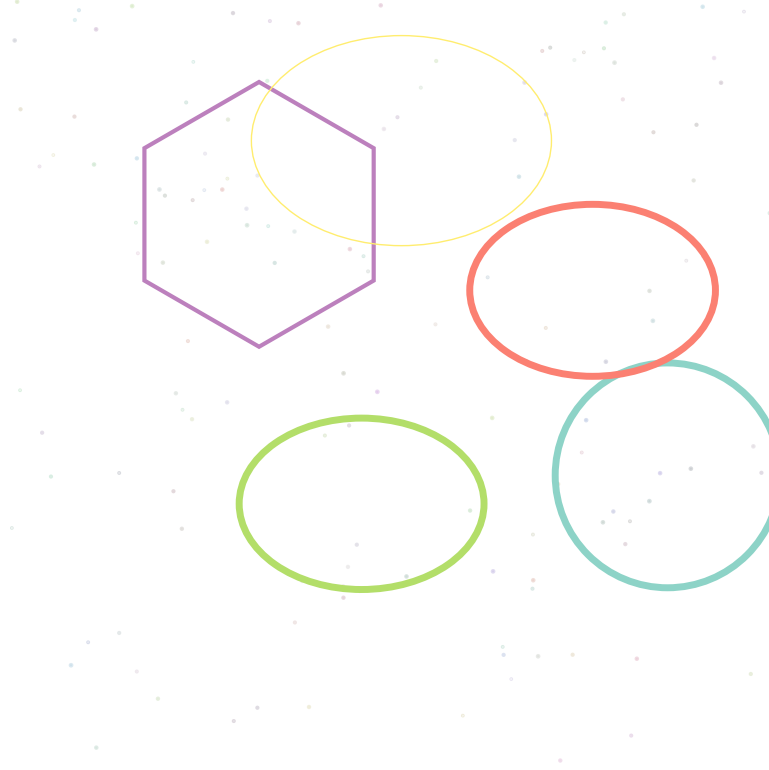[{"shape": "circle", "thickness": 2.5, "radius": 0.73, "center": [0.867, 0.383]}, {"shape": "oval", "thickness": 2.5, "radius": 0.8, "center": [0.77, 0.623]}, {"shape": "oval", "thickness": 2.5, "radius": 0.8, "center": [0.47, 0.346]}, {"shape": "hexagon", "thickness": 1.5, "radius": 0.86, "center": [0.336, 0.722]}, {"shape": "oval", "thickness": 0.5, "radius": 0.97, "center": [0.521, 0.817]}]